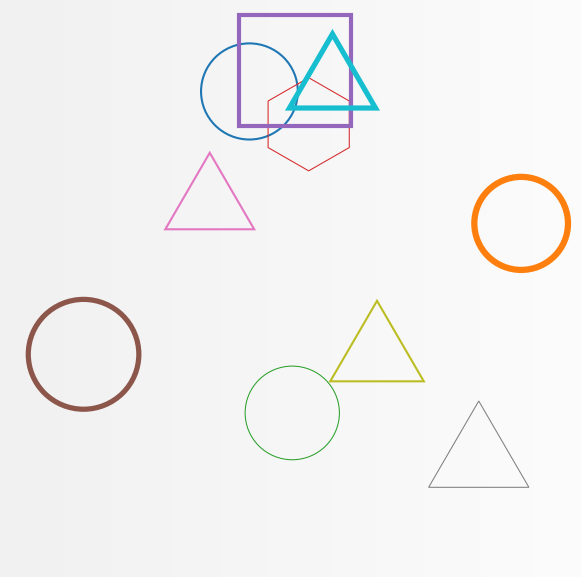[{"shape": "circle", "thickness": 1, "radius": 0.42, "center": [0.429, 0.841]}, {"shape": "circle", "thickness": 3, "radius": 0.4, "center": [0.897, 0.612]}, {"shape": "circle", "thickness": 0.5, "radius": 0.41, "center": [0.503, 0.284]}, {"shape": "hexagon", "thickness": 0.5, "radius": 0.4, "center": [0.531, 0.784]}, {"shape": "square", "thickness": 2, "radius": 0.48, "center": [0.507, 0.878]}, {"shape": "circle", "thickness": 2.5, "radius": 0.48, "center": [0.144, 0.386]}, {"shape": "triangle", "thickness": 1, "radius": 0.44, "center": [0.361, 0.646]}, {"shape": "triangle", "thickness": 0.5, "radius": 0.5, "center": [0.824, 0.205]}, {"shape": "triangle", "thickness": 1, "radius": 0.46, "center": [0.649, 0.385]}, {"shape": "triangle", "thickness": 2.5, "radius": 0.43, "center": [0.572, 0.855]}]